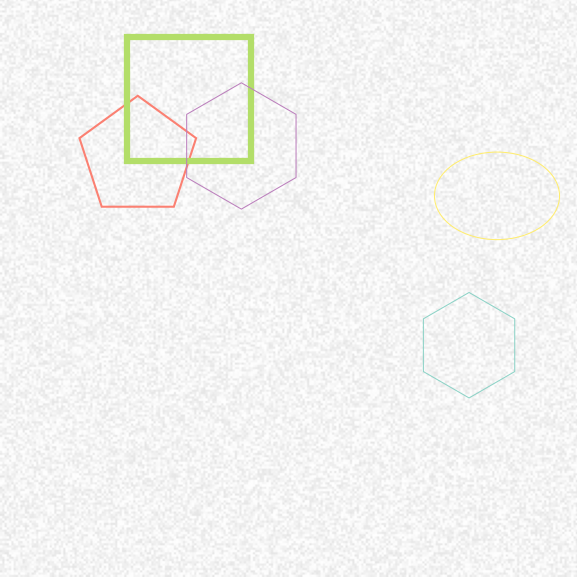[{"shape": "hexagon", "thickness": 0.5, "radius": 0.46, "center": [0.812, 0.401]}, {"shape": "pentagon", "thickness": 1, "radius": 0.53, "center": [0.239, 0.727]}, {"shape": "square", "thickness": 3, "radius": 0.54, "center": [0.328, 0.828]}, {"shape": "hexagon", "thickness": 0.5, "radius": 0.55, "center": [0.418, 0.746]}, {"shape": "oval", "thickness": 0.5, "radius": 0.54, "center": [0.861, 0.66]}]